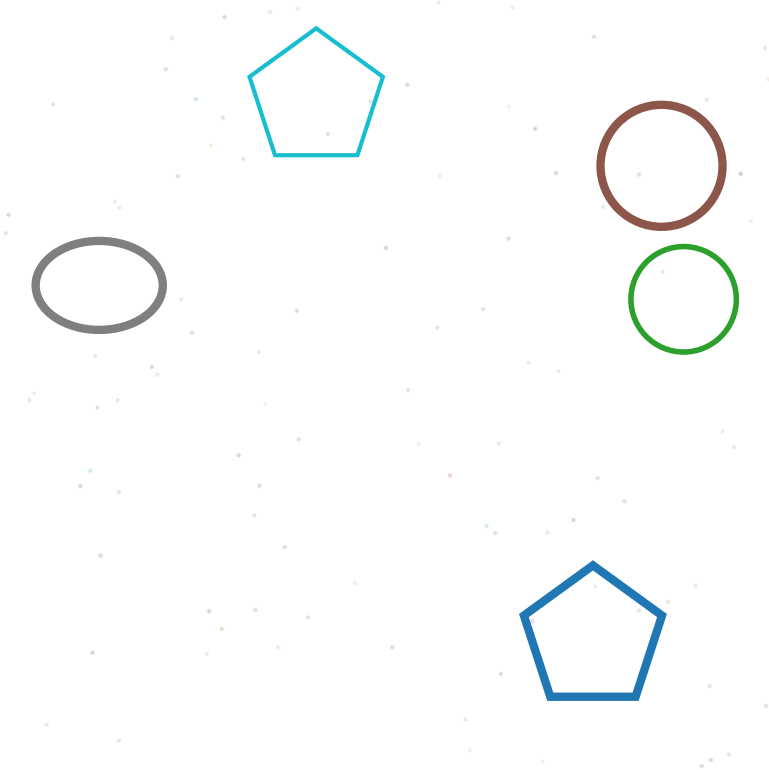[{"shape": "pentagon", "thickness": 3, "radius": 0.47, "center": [0.77, 0.171]}, {"shape": "circle", "thickness": 2, "radius": 0.34, "center": [0.888, 0.611]}, {"shape": "circle", "thickness": 3, "radius": 0.4, "center": [0.859, 0.785]}, {"shape": "oval", "thickness": 3, "radius": 0.41, "center": [0.129, 0.629]}, {"shape": "pentagon", "thickness": 1.5, "radius": 0.46, "center": [0.411, 0.872]}]